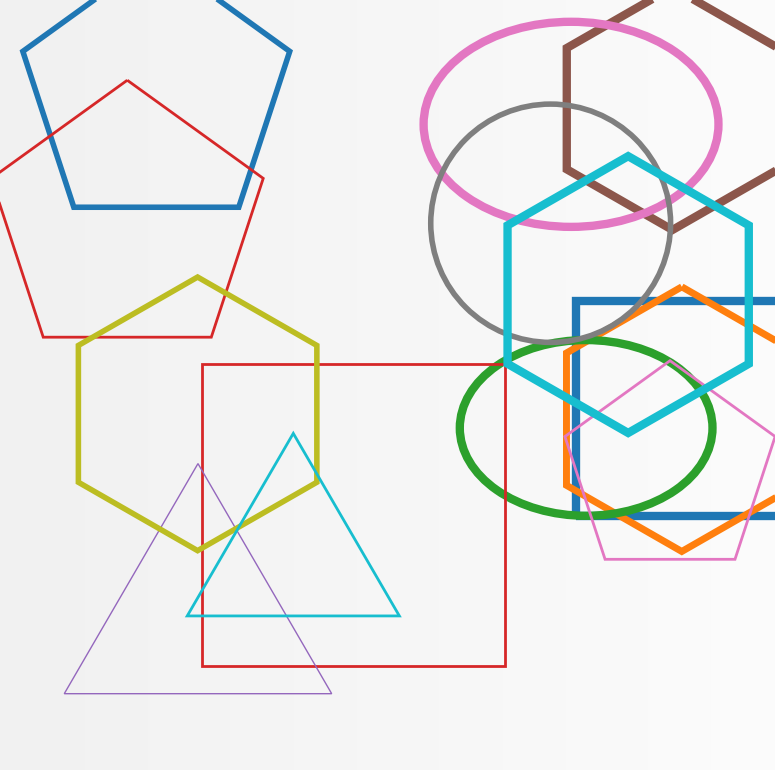[{"shape": "square", "thickness": 3, "radius": 0.7, "center": [0.883, 0.47]}, {"shape": "pentagon", "thickness": 2, "radius": 0.91, "center": [0.202, 0.877]}, {"shape": "hexagon", "thickness": 2.5, "radius": 0.86, "center": [0.88, 0.456]}, {"shape": "oval", "thickness": 3, "radius": 0.82, "center": [0.756, 0.444]}, {"shape": "pentagon", "thickness": 1, "radius": 0.92, "center": [0.164, 0.711]}, {"shape": "square", "thickness": 1, "radius": 0.98, "center": [0.456, 0.331]}, {"shape": "triangle", "thickness": 0.5, "radius": 1.0, "center": [0.255, 0.199]}, {"shape": "hexagon", "thickness": 3, "radius": 0.79, "center": [0.868, 0.859]}, {"shape": "pentagon", "thickness": 1, "radius": 0.71, "center": [0.865, 0.389]}, {"shape": "oval", "thickness": 3, "radius": 0.95, "center": [0.737, 0.839]}, {"shape": "circle", "thickness": 2, "radius": 0.77, "center": [0.711, 0.71]}, {"shape": "hexagon", "thickness": 2, "radius": 0.89, "center": [0.255, 0.463]}, {"shape": "hexagon", "thickness": 3, "radius": 0.9, "center": [0.811, 0.617]}, {"shape": "triangle", "thickness": 1, "radius": 0.79, "center": [0.378, 0.279]}]